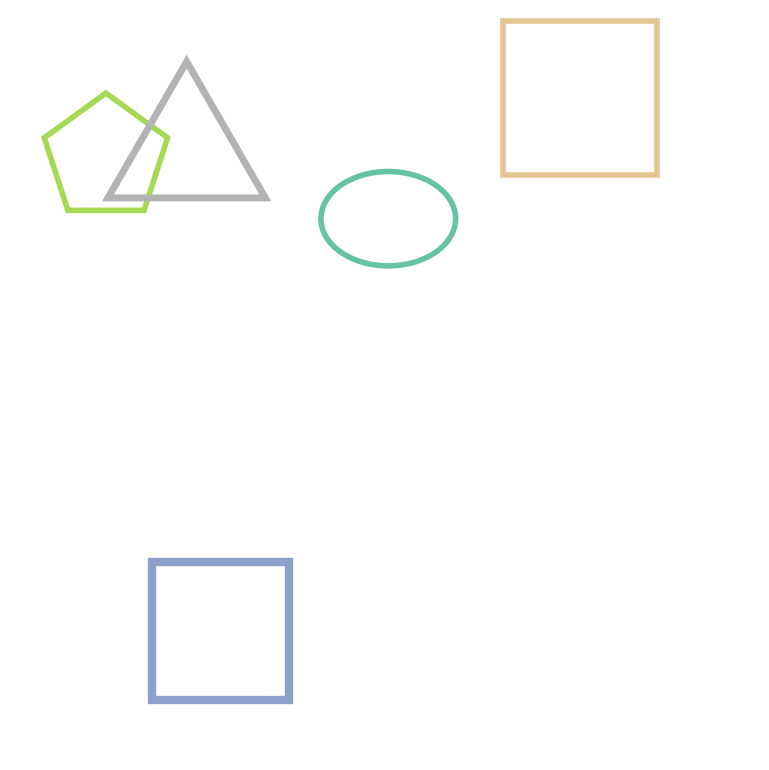[{"shape": "oval", "thickness": 2, "radius": 0.44, "center": [0.504, 0.716]}, {"shape": "square", "thickness": 3, "radius": 0.45, "center": [0.286, 0.18]}, {"shape": "pentagon", "thickness": 2, "radius": 0.42, "center": [0.138, 0.795]}, {"shape": "square", "thickness": 2, "radius": 0.5, "center": [0.754, 0.873]}, {"shape": "triangle", "thickness": 2.5, "radius": 0.59, "center": [0.242, 0.802]}]